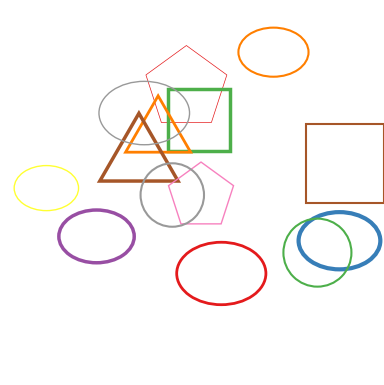[{"shape": "oval", "thickness": 2, "radius": 0.58, "center": [0.575, 0.29]}, {"shape": "pentagon", "thickness": 0.5, "radius": 0.55, "center": [0.484, 0.771]}, {"shape": "oval", "thickness": 3, "radius": 0.53, "center": [0.882, 0.375]}, {"shape": "circle", "thickness": 1.5, "radius": 0.44, "center": [0.824, 0.344]}, {"shape": "square", "thickness": 2.5, "radius": 0.4, "center": [0.518, 0.688]}, {"shape": "oval", "thickness": 2.5, "radius": 0.49, "center": [0.251, 0.386]}, {"shape": "oval", "thickness": 1.5, "radius": 0.46, "center": [0.71, 0.864]}, {"shape": "triangle", "thickness": 2, "radius": 0.49, "center": [0.411, 0.653]}, {"shape": "oval", "thickness": 1, "radius": 0.42, "center": [0.12, 0.511]}, {"shape": "square", "thickness": 1.5, "radius": 0.51, "center": [0.896, 0.575]}, {"shape": "triangle", "thickness": 2.5, "radius": 0.59, "center": [0.361, 0.588]}, {"shape": "pentagon", "thickness": 1, "radius": 0.44, "center": [0.522, 0.49]}, {"shape": "circle", "thickness": 1.5, "radius": 0.41, "center": [0.447, 0.493]}, {"shape": "oval", "thickness": 1, "radius": 0.59, "center": [0.375, 0.706]}]